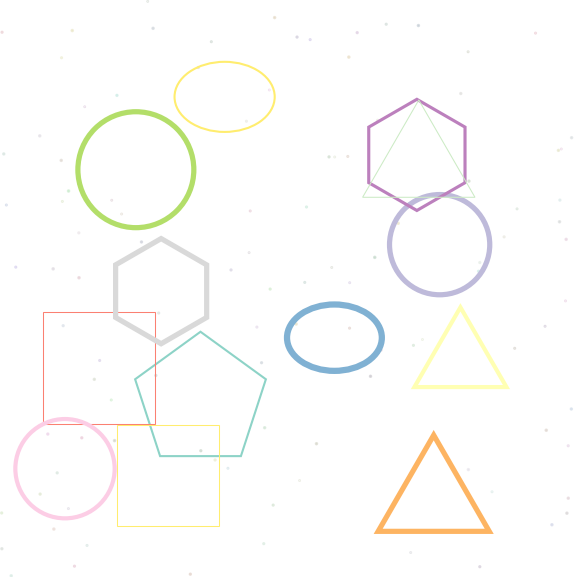[{"shape": "pentagon", "thickness": 1, "radius": 0.6, "center": [0.347, 0.306]}, {"shape": "triangle", "thickness": 2, "radius": 0.46, "center": [0.797, 0.375]}, {"shape": "circle", "thickness": 2.5, "radius": 0.43, "center": [0.761, 0.575]}, {"shape": "square", "thickness": 0.5, "radius": 0.48, "center": [0.171, 0.361]}, {"shape": "oval", "thickness": 3, "radius": 0.41, "center": [0.579, 0.414]}, {"shape": "triangle", "thickness": 2.5, "radius": 0.56, "center": [0.751, 0.135]}, {"shape": "circle", "thickness": 2.5, "radius": 0.5, "center": [0.235, 0.705]}, {"shape": "circle", "thickness": 2, "radius": 0.43, "center": [0.113, 0.188]}, {"shape": "hexagon", "thickness": 2.5, "radius": 0.46, "center": [0.279, 0.495]}, {"shape": "hexagon", "thickness": 1.5, "radius": 0.48, "center": [0.722, 0.731]}, {"shape": "triangle", "thickness": 0.5, "radius": 0.56, "center": [0.725, 0.714]}, {"shape": "square", "thickness": 0.5, "radius": 0.44, "center": [0.291, 0.176]}, {"shape": "oval", "thickness": 1, "radius": 0.43, "center": [0.389, 0.831]}]